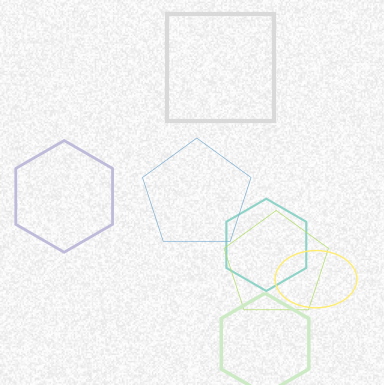[{"shape": "hexagon", "thickness": 1.5, "radius": 0.6, "center": [0.692, 0.364]}, {"shape": "hexagon", "thickness": 2, "radius": 0.73, "center": [0.167, 0.49]}, {"shape": "pentagon", "thickness": 0.5, "radius": 0.74, "center": [0.511, 0.493]}, {"shape": "pentagon", "thickness": 0.5, "radius": 0.71, "center": [0.718, 0.311]}, {"shape": "square", "thickness": 3, "radius": 0.7, "center": [0.573, 0.826]}, {"shape": "hexagon", "thickness": 2.5, "radius": 0.66, "center": [0.688, 0.107]}, {"shape": "oval", "thickness": 1, "radius": 0.53, "center": [0.821, 0.275]}]